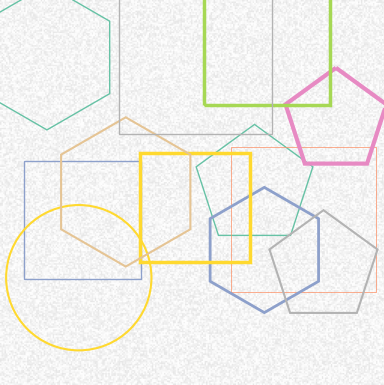[{"shape": "hexagon", "thickness": 1, "radius": 0.94, "center": [0.122, 0.851]}, {"shape": "pentagon", "thickness": 1, "radius": 0.8, "center": [0.661, 0.517]}, {"shape": "square", "thickness": 0.5, "radius": 0.94, "center": [0.788, 0.431]}, {"shape": "square", "thickness": 1, "radius": 0.76, "center": [0.215, 0.428]}, {"shape": "hexagon", "thickness": 2, "radius": 0.81, "center": [0.687, 0.351]}, {"shape": "pentagon", "thickness": 3, "radius": 0.69, "center": [0.873, 0.686]}, {"shape": "square", "thickness": 2.5, "radius": 0.82, "center": [0.694, 0.891]}, {"shape": "square", "thickness": 2.5, "radius": 0.71, "center": [0.506, 0.461]}, {"shape": "circle", "thickness": 1.5, "radius": 0.94, "center": [0.205, 0.279]}, {"shape": "hexagon", "thickness": 1.5, "radius": 0.97, "center": [0.327, 0.501]}, {"shape": "pentagon", "thickness": 1.5, "radius": 0.74, "center": [0.84, 0.307]}, {"shape": "square", "thickness": 1, "radius": 0.99, "center": [0.508, 0.851]}]